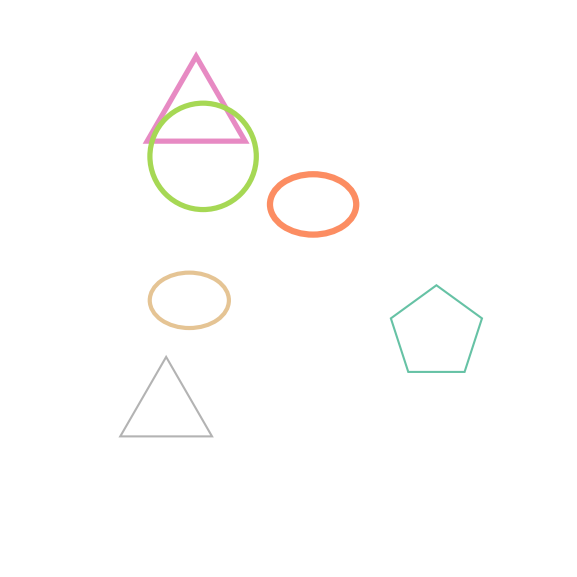[{"shape": "pentagon", "thickness": 1, "radius": 0.41, "center": [0.756, 0.422]}, {"shape": "oval", "thickness": 3, "radius": 0.37, "center": [0.542, 0.645]}, {"shape": "triangle", "thickness": 2.5, "radius": 0.49, "center": [0.34, 0.804]}, {"shape": "circle", "thickness": 2.5, "radius": 0.46, "center": [0.352, 0.728]}, {"shape": "oval", "thickness": 2, "radius": 0.34, "center": [0.328, 0.479]}, {"shape": "triangle", "thickness": 1, "radius": 0.46, "center": [0.288, 0.289]}]